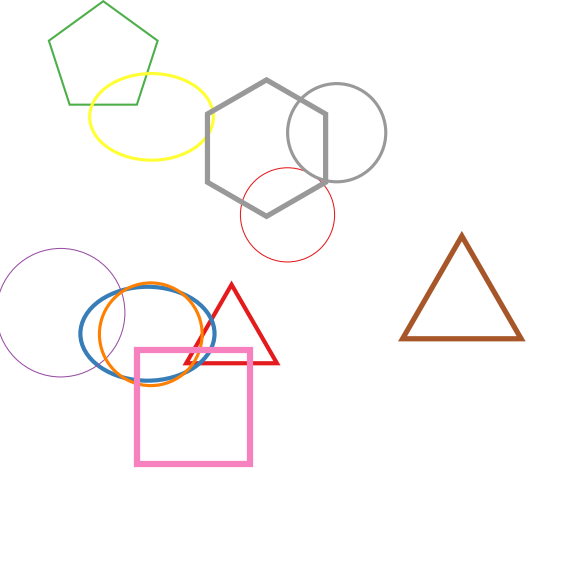[{"shape": "circle", "thickness": 0.5, "radius": 0.41, "center": [0.498, 0.627]}, {"shape": "triangle", "thickness": 2, "radius": 0.45, "center": [0.401, 0.416]}, {"shape": "oval", "thickness": 2, "radius": 0.58, "center": [0.255, 0.421]}, {"shape": "pentagon", "thickness": 1, "radius": 0.5, "center": [0.179, 0.898]}, {"shape": "circle", "thickness": 0.5, "radius": 0.56, "center": [0.105, 0.458]}, {"shape": "circle", "thickness": 1.5, "radius": 0.44, "center": [0.261, 0.42]}, {"shape": "oval", "thickness": 1.5, "radius": 0.54, "center": [0.262, 0.797]}, {"shape": "triangle", "thickness": 2.5, "radius": 0.59, "center": [0.8, 0.472]}, {"shape": "square", "thickness": 3, "radius": 0.49, "center": [0.335, 0.295]}, {"shape": "hexagon", "thickness": 2.5, "radius": 0.59, "center": [0.462, 0.743]}, {"shape": "circle", "thickness": 1.5, "radius": 0.43, "center": [0.583, 0.769]}]